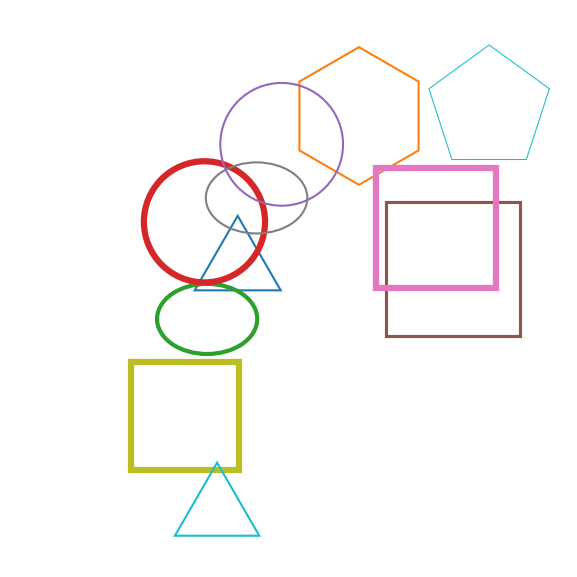[{"shape": "triangle", "thickness": 1, "radius": 0.43, "center": [0.412, 0.539]}, {"shape": "hexagon", "thickness": 1, "radius": 0.6, "center": [0.622, 0.798]}, {"shape": "oval", "thickness": 2, "radius": 0.43, "center": [0.359, 0.447]}, {"shape": "circle", "thickness": 3, "radius": 0.52, "center": [0.354, 0.615]}, {"shape": "circle", "thickness": 1, "radius": 0.53, "center": [0.488, 0.749]}, {"shape": "square", "thickness": 1.5, "radius": 0.58, "center": [0.784, 0.534]}, {"shape": "square", "thickness": 3, "radius": 0.52, "center": [0.755, 0.604]}, {"shape": "oval", "thickness": 1, "radius": 0.44, "center": [0.444, 0.656]}, {"shape": "square", "thickness": 3, "radius": 0.47, "center": [0.32, 0.279]}, {"shape": "pentagon", "thickness": 0.5, "radius": 0.55, "center": [0.847, 0.812]}, {"shape": "triangle", "thickness": 1, "radius": 0.42, "center": [0.376, 0.114]}]